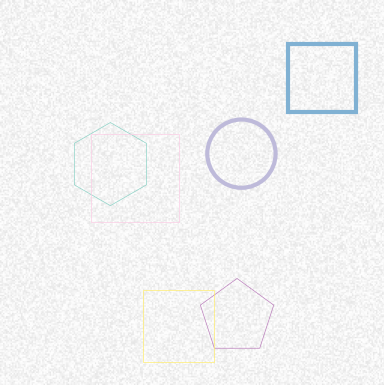[{"shape": "hexagon", "thickness": 0.5, "radius": 0.54, "center": [0.287, 0.574]}, {"shape": "circle", "thickness": 3, "radius": 0.44, "center": [0.627, 0.601]}, {"shape": "square", "thickness": 3, "radius": 0.44, "center": [0.836, 0.797]}, {"shape": "square", "thickness": 0.5, "radius": 0.57, "center": [0.351, 0.537]}, {"shape": "pentagon", "thickness": 0.5, "radius": 0.5, "center": [0.616, 0.177]}, {"shape": "square", "thickness": 0.5, "radius": 0.46, "center": [0.464, 0.153]}]